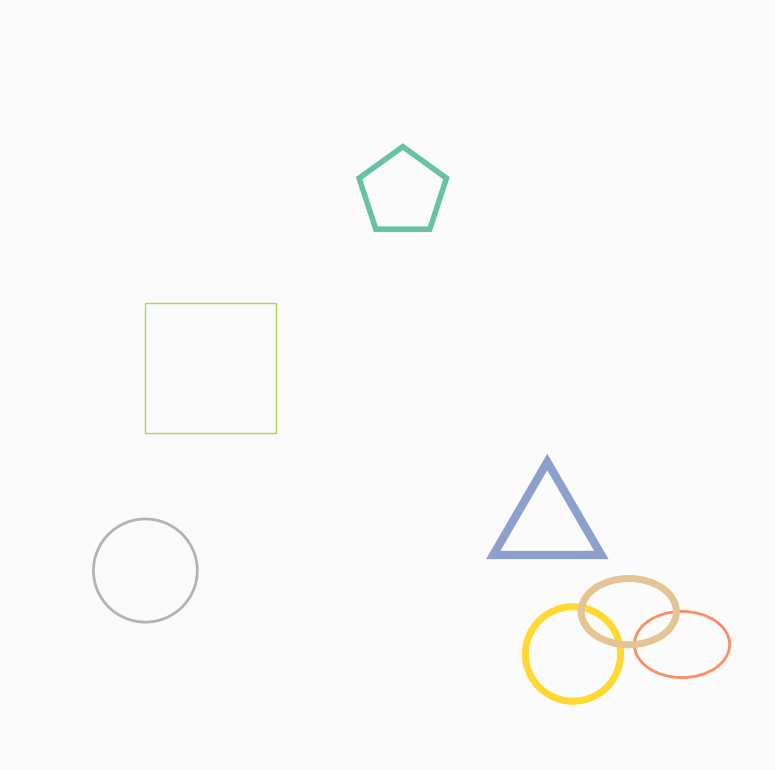[{"shape": "pentagon", "thickness": 2, "radius": 0.3, "center": [0.52, 0.75]}, {"shape": "oval", "thickness": 1, "radius": 0.31, "center": [0.88, 0.163]}, {"shape": "triangle", "thickness": 3, "radius": 0.4, "center": [0.706, 0.32]}, {"shape": "square", "thickness": 0.5, "radius": 0.42, "center": [0.272, 0.522]}, {"shape": "circle", "thickness": 2.5, "radius": 0.31, "center": [0.739, 0.151]}, {"shape": "oval", "thickness": 2.5, "radius": 0.31, "center": [0.811, 0.206]}, {"shape": "circle", "thickness": 1, "radius": 0.33, "center": [0.188, 0.259]}]